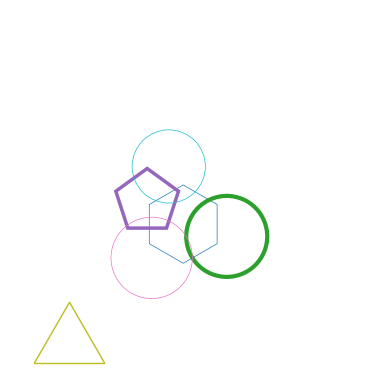[{"shape": "hexagon", "thickness": 0.5, "radius": 0.51, "center": [0.476, 0.418]}, {"shape": "circle", "thickness": 3, "radius": 0.53, "center": [0.589, 0.386]}, {"shape": "pentagon", "thickness": 2.5, "radius": 0.43, "center": [0.382, 0.477]}, {"shape": "circle", "thickness": 0.5, "radius": 0.53, "center": [0.394, 0.33]}, {"shape": "triangle", "thickness": 1, "radius": 0.53, "center": [0.181, 0.109]}, {"shape": "circle", "thickness": 0.5, "radius": 0.48, "center": [0.438, 0.568]}]